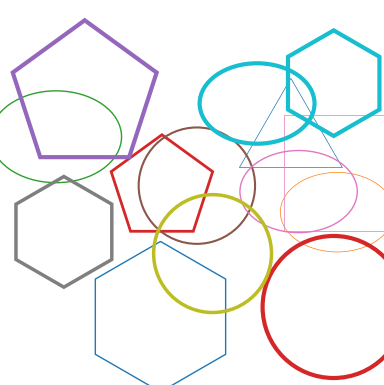[{"shape": "triangle", "thickness": 0.5, "radius": 0.77, "center": [0.756, 0.642]}, {"shape": "hexagon", "thickness": 1, "radius": 0.98, "center": [0.417, 0.177]}, {"shape": "oval", "thickness": 0.5, "radius": 0.74, "center": [0.876, 0.449]}, {"shape": "oval", "thickness": 1, "radius": 0.85, "center": [0.145, 0.645]}, {"shape": "pentagon", "thickness": 2, "radius": 0.69, "center": [0.421, 0.511]}, {"shape": "circle", "thickness": 3, "radius": 0.92, "center": [0.867, 0.203]}, {"shape": "pentagon", "thickness": 3, "radius": 0.98, "center": [0.22, 0.751]}, {"shape": "circle", "thickness": 1.5, "radius": 0.76, "center": [0.511, 0.518]}, {"shape": "square", "thickness": 0.5, "radius": 0.75, "center": [0.887, 0.55]}, {"shape": "oval", "thickness": 1, "radius": 0.76, "center": [0.776, 0.502]}, {"shape": "hexagon", "thickness": 2.5, "radius": 0.72, "center": [0.166, 0.398]}, {"shape": "circle", "thickness": 2.5, "radius": 0.77, "center": [0.552, 0.341]}, {"shape": "oval", "thickness": 3, "radius": 0.75, "center": [0.668, 0.731]}, {"shape": "hexagon", "thickness": 3, "radius": 0.69, "center": [0.867, 0.784]}]